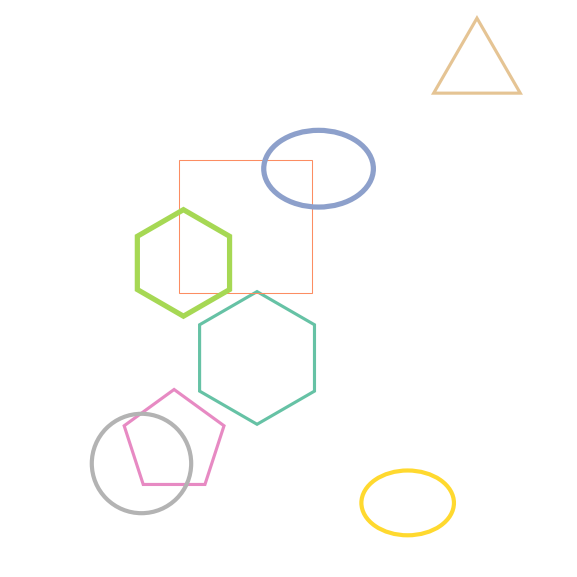[{"shape": "hexagon", "thickness": 1.5, "radius": 0.57, "center": [0.445, 0.379]}, {"shape": "square", "thickness": 0.5, "radius": 0.57, "center": [0.426, 0.607]}, {"shape": "oval", "thickness": 2.5, "radius": 0.47, "center": [0.552, 0.707]}, {"shape": "pentagon", "thickness": 1.5, "radius": 0.45, "center": [0.301, 0.234]}, {"shape": "hexagon", "thickness": 2.5, "radius": 0.46, "center": [0.318, 0.544]}, {"shape": "oval", "thickness": 2, "radius": 0.4, "center": [0.706, 0.128]}, {"shape": "triangle", "thickness": 1.5, "radius": 0.43, "center": [0.826, 0.881]}, {"shape": "circle", "thickness": 2, "radius": 0.43, "center": [0.245, 0.197]}]